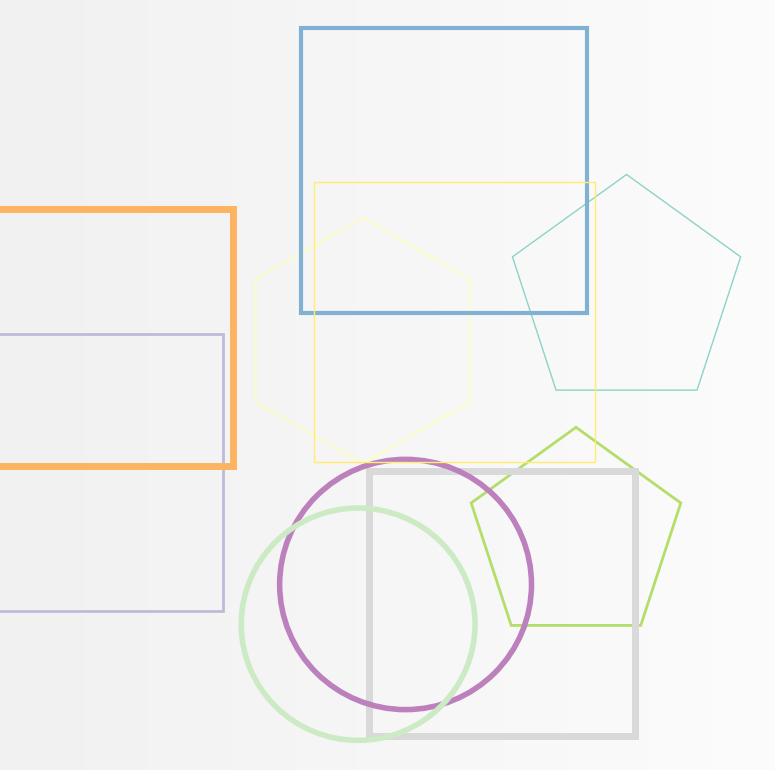[{"shape": "pentagon", "thickness": 0.5, "radius": 0.77, "center": [0.808, 0.619]}, {"shape": "hexagon", "thickness": 0.5, "radius": 0.8, "center": [0.468, 0.558]}, {"shape": "square", "thickness": 1, "radius": 0.9, "center": [0.107, 0.386]}, {"shape": "square", "thickness": 1.5, "radius": 0.92, "center": [0.573, 0.778]}, {"shape": "square", "thickness": 2.5, "radius": 0.83, "center": [0.134, 0.562]}, {"shape": "pentagon", "thickness": 1, "radius": 0.71, "center": [0.743, 0.303]}, {"shape": "square", "thickness": 2.5, "radius": 0.86, "center": [0.648, 0.216]}, {"shape": "circle", "thickness": 2, "radius": 0.81, "center": [0.523, 0.241]}, {"shape": "circle", "thickness": 2, "radius": 0.75, "center": [0.462, 0.189]}, {"shape": "square", "thickness": 0.5, "radius": 0.91, "center": [0.586, 0.582]}]